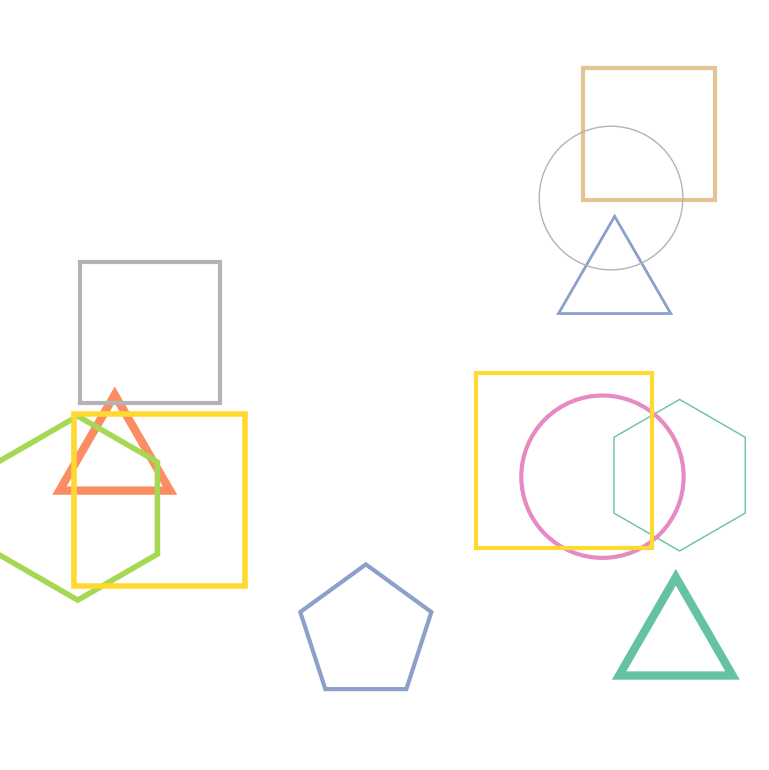[{"shape": "hexagon", "thickness": 0.5, "radius": 0.49, "center": [0.883, 0.383]}, {"shape": "triangle", "thickness": 3, "radius": 0.43, "center": [0.878, 0.165]}, {"shape": "triangle", "thickness": 3, "radius": 0.41, "center": [0.149, 0.404]}, {"shape": "pentagon", "thickness": 1.5, "radius": 0.45, "center": [0.475, 0.178]}, {"shape": "triangle", "thickness": 1, "radius": 0.42, "center": [0.798, 0.635]}, {"shape": "circle", "thickness": 1.5, "radius": 0.53, "center": [0.782, 0.381]}, {"shape": "hexagon", "thickness": 2, "radius": 0.6, "center": [0.101, 0.34]}, {"shape": "square", "thickness": 1.5, "radius": 0.57, "center": [0.733, 0.402]}, {"shape": "square", "thickness": 2, "radius": 0.56, "center": [0.207, 0.351]}, {"shape": "square", "thickness": 1.5, "radius": 0.43, "center": [0.843, 0.826]}, {"shape": "square", "thickness": 1.5, "radius": 0.46, "center": [0.195, 0.568]}, {"shape": "circle", "thickness": 0.5, "radius": 0.47, "center": [0.794, 0.743]}]